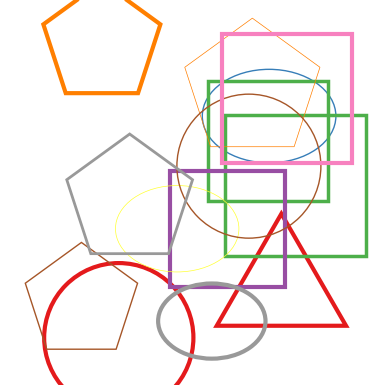[{"shape": "triangle", "thickness": 3, "radius": 0.97, "center": [0.731, 0.251]}, {"shape": "circle", "thickness": 3, "radius": 0.97, "center": [0.309, 0.123]}, {"shape": "oval", "thickness": 1, "radius": 0.87, "center": [0.699, 0.698]}, {"shape": "square", "thickness": 2.5, "radius": 0.91, "center": [0.767, 0.519]}, {"shape": "square", "thickness": 2.5, "radius": 0.78, "center": [0.697, 0.633]}, {"shape": "square", "thickness": 3, "radius": 0.75, "center": [0.591, 0.406]}, {"shape": "pentagon", "thickness": 0.5, "radius": 0.92, "center": [0.655, 0.768]}, {"shape": "pentagon", "thickness": 3, "radius": 0.8, "center": [0.265, 0.887]}, {"shape": "oval", "thickness": 0.5, "radius": 0.8, "center": [0.46, 0.406]}, {"shape": "circle", "thickness": 1, "radius": 0.94, "center": [0.646, 0.568]}, {"shape": "pentagon", "thickness": 1, "radius": 0.77, "center": [0.212, 0.217]}, {"shape": "square", "thickness": 3, "radius": 0.84, "center": [0.746, 0.744]}, {"shape": "pentagon", "thickness": 2, "radius": 0.86, "center": [0.337, 0.48]}, {"shape": "oval", "thickness": 3, "radius": 0.7, "center": [0.55, 0.166]}]